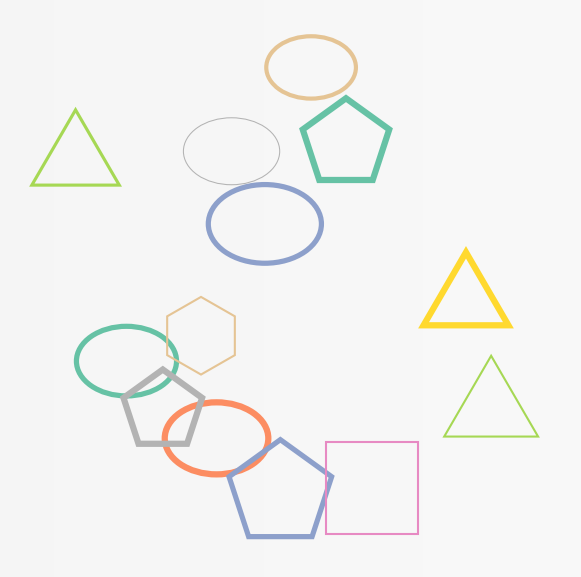[{"shape": "oval", "thickness": 2.5, "radius": 0.43, "center": [0.218, 0.374]}, {"shape": "pentagon", "thickness": 3, "radius": 0.39, "center": [0.595, 0.751]}, {"shape": "oval", "thickness": 3, "radius": 0.45, "center": [0.373, 0.24]}, {"shape": "pentagon", "thickness": 2.5, "radius": 0.46, "center": [0.482, 0.145]}, {"shape": "oval", "thickness": 2.5, "radius": 0.49, "center": [0.456, 0.611]}, {"shape": "square", "thickness": 1, "radius": 0.4, "center": [0.64, 0.155]}, {"shape": "triangle", "thickness": 1, "radius": 0.47, "center": [0.845, 0.29]}, {"shape": "triangle", "thickness": 1.5, "radius": 0.43, "center": [0.13, 0.722]}, {"shape": "triangle", "thickness": 3, "radius": 0.42, "center": [0.802, 0.478]}, {"shape": "hexagon", "thickness": 1, "radius": 0.34, "center": [0.346, 0.418]}, {"shape": "oval", "thickness": 2, "radius": 0.39, "center": [0.535, 0.882]}, {"shape": "pentagon", "thickness": 3, "radius": 0.36, "center": [0.28, 0.288]}, {"shape": "oval", "thickness": 0.5, "radius": 0.41, "center": [0.398, 0.737]}]